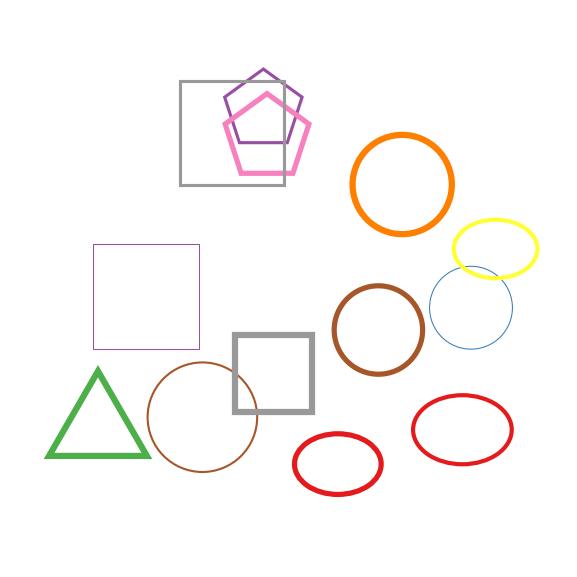[{"shape": "oval", "thickness": 2, "radius": 0.43, "center": [0.801, 0.255]}, {"shape": "oval", "thickness": 2.5, "radius": 0.38, "center": [0.585, 0.195]}, {"shape": "circle", "thickness": 0.5, "radius": 0.36, "center": [0.816, 0.466]}, {"shape": "triangle", "thickness": 3, "radius": 0.49, "center": [0.17, 0.259]}, {"shape": "square", "thickness": 0.5, "radius": 0.46, "center": [0.253, 0.486]}, {"shape": "pentagon", "thickness": 1.5, "radius": 0.35, "center": [0.456, 0.809]}, {"shape": "circle", "thickness": 3, "radius": 0.43, "center": [0.696, 0.68]}, {"shape": "oval", "thickness": 2, "radius": 0.36, "center": [0.858, 0.568]}, {"shape": "circle", "thickness": 1, "radius": 0.47, "center": [0.35, 0.277]}, {"shape": "circle", "thickness": 2.5, "radius": 0.38, "center": [0.655, 0.428]}, {"shape": "pentagon", "thickness": 2.5, "radius": 0.38, "center": [0.462, 0.761]}, {"shape": "square", "thickness": 3, "radius": 0.33, "center": [0.473, 0.353]}, {"shape": "square", "thickness": 1.5, "radius": 0.45, "center": [0.402, 0.769]}]